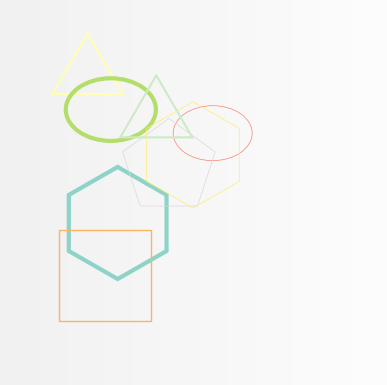[{"shape": "hexagon", "thickness": 3, "radius": 0.73, "center": [0.304, 0.421]}, {"shape": "triangle", "thickness": 1.5, "radius": 0.52, "center": [0.226, 0.808]}, {"shape": "oval", "thickness": 0.5, "radius": 0.51, "center": [0.549, 0.654]}, {"shape": "square", "thickness": 1, "radius": 0.59, "center": [0.27, 0.284]}, {"shape": "oval", "thickness": 3, "radius": 0.58, "center": [0.286, 0.715]}, {"shape": "pentagon", "thickness": 0.5, "radius": 0.63, "center": [0.436, 0.567]}, {"shape": "triangle", "thickness": 1.5, "radius": 0.54, "center": [0.403, 0.697]}, {"shape": "hexagon", "thickness": 0.5, "radius": 0.69, "center": [0.498, 0.598]}]